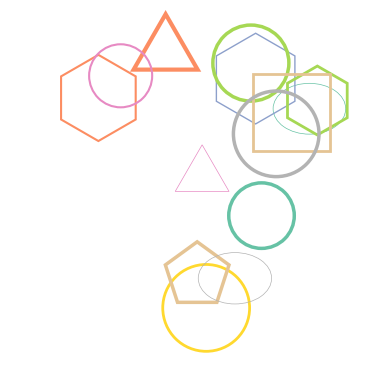[{"shape": "circle", "thickness": 2.5, "radius": 0.43, "center": [0.679, 0.44]}, {"shape": "oval", "thickness": 0.5, "radius": 0.47, "center": [0.804, 0.718]}, {"shape": "triangle", "thickness": 3, "radius": 0.48, "center": [0.43, 0.867]}, {"shape": "hexagon", "thickness": 1.5, "radius": 0.56, "center": [0.256, 0.746]}, {"shape": "hexagon", "thickness": 1, "radius": 0.59, "center": [0.664, 0.796]}, {"shape": "circle", "thickness": 1.5, "radius": 0.41, "center": [0.313, 0.803]}, {"shape": "triangle", "thickness": 0.5, "radius": 0.4, "center": [0.525, 0.543]}, {"shape": "circle", "thickness": 2.5, "radius": 0.49, "center": [0.652, 0.836]}, {"shape": "hexagon", "thickness": 2, "radius": 0.45, "center": [0.824, 0.739]}, {"shape": "circle", "thickness": 2, "radius": 0.56, "center": [0.536, 0.2]}, {"shape": "square", "thickness": 2, "radius": 0.5, "center": [0.758, 0.709]}, {"shape": "pentagon", "thickness": 2.5, "radius": 0.43, "center": [0.512, 0.285]}, {"shape": "oval", "thickness": 0.5, "radius": 0.48, "center": [0.61, 0.277]}, {"shape": "circle", "thickness": 2.5, "radius": 0.56, "center": [0.717, 0.652]}]